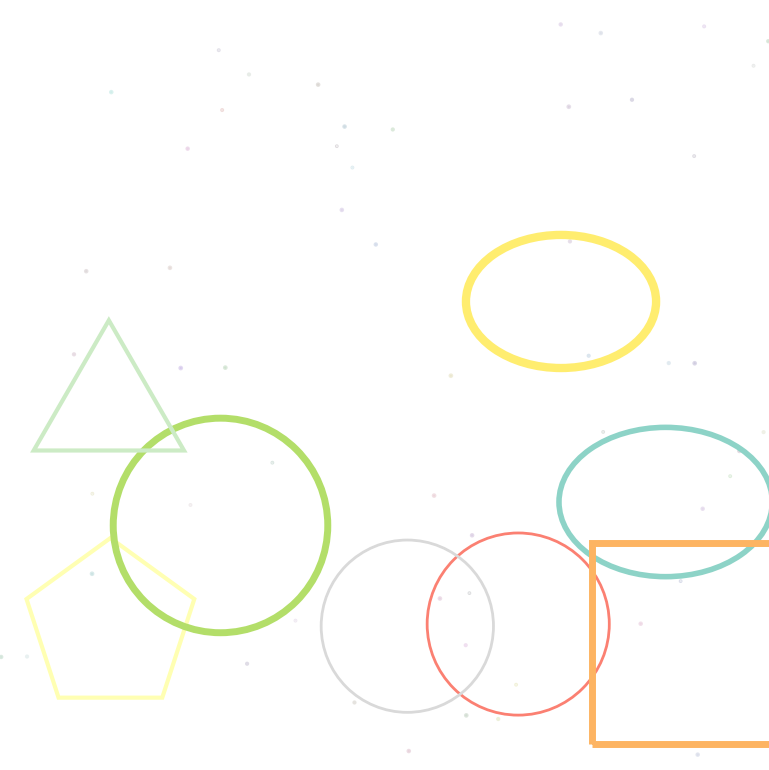[{"shape": "oval", "thickness": 2, "radius": 0.69, "center": [0.864, 0.348]}, {"shape": "pentagon", "thickness": 1.5, "radius": 0.57, "center": [0.143, 0.187]}, {"shape": "circle", "thickness": 1, "radius": 0.59, "center": [0.673, 0.19]}, {"shape": "square", "thickness": 2.5, "radius": 0.65, "center": [0.899, 0.164]}, {"shape": "circle", "thickness": 2.5, "radius": 0.7, "center": [0.286, 0.318]}, {"shape": "circle", "thickness": 1, "radius": 0.56, "center": [0.529, 0.187]}, {"shape": "triangle", "thickness": 1.5, "radius": 0.56, "center": [0.141, 0.471]}, {"shape": "oval", "thickness": 3, "radius": 0.62, "center": [0.729, 0.608]}]